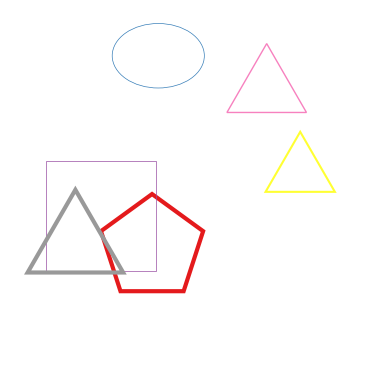[{"shape": "pentagon", "thickness": 3, "radius": 0.7, "center": [0.395, 0.356]}, {"shape": "oval", "thickness": 0.5, "radius": 0.6, "center": [0.411, 0.855]}, {"shape": "square", "thickness": 0.5, "radius": 0.71, "center": [0.261, 0.439]}, {"shape": "triangle", "thickness": 1.5, "radius": 0.52, "center": [0.78, 0.554]}, {"shape": "triangle", "thickness": 1, "radius": 0.6, "center": [0.693, 0.768]}, {"shape": "triangle", "thickness": 3, "radius": 0.72, "center": [0.196, 0.364]}]